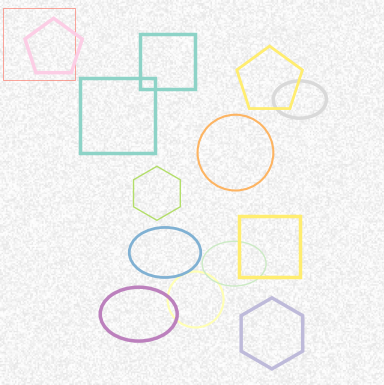[{"shape": "square", "thickness": 2.5, "radius": 0.49, "center": [0.304, 0.701]}, {"shape": "square", "thickness": 2.5, "radius": 0.36, "center": [0.436, 0.841]}, {"shape": "circle", "thickness": 1.5, "radius": 0.36, "center": [0.508, 0.222]}, {"shape": "hexagon", "thickness": 2.5, "radius": 0.46, "center": [0.706, 0.134]}, {"shape": "square", "thickness": 0.5, "radius": 0.47, "center": [0.101, 0.885]}, {"shape": "oval", "thickness": 2, "radius": 0.46, "center": [0.429, 0.344]}, {"shape": "circle", "thickness": 1.5, "radius": 0.49, "center": [0.612, 0.604]}, {"shape": "hexagon", "thickness": 1, "radius": 0.35, "center": [0.408, 0.498]}, {"shape": "pentagon", "thickness": 2.5, "radius": 0.39, "center": [0.139, 0.874]}, {"shape": "oval", "thickness": 2.5, "radius": 0.35, "center": [0.779, 0.741]}, {"shape": "oval", "thickness": 2.5, "radius": 0.5, "center": [0.36, 0.184]}, {"shape": "oval", "thickness": 1, "radius": 0.41, "center": [0.608, 0.315]}, {"shape": "pentagon", "thickness": 2, "radius": 0.45, "center": [0.7, 0.791]}, {"shape": "square", "thickness": 2.5, "radius": 0.4, "center": [0.701, 0.359]}]